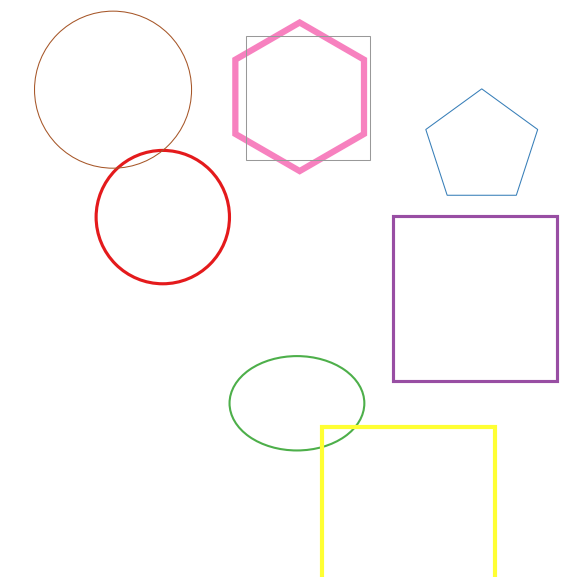[{"shape": "circle", "thickness": 1.5, "radius": 0.58, "center": [0.282, 0.623]}, {"shape": "pentagon", "thickness": 0.5, "radius": 0.51, "center": [0.834, 0.743]}, {"shape": "oval", "thickness": 1, "radius": 0.58, "center": [0.514, 0.301]}, {"shape": "square", "thickness": 1.5, "radius": 0.71, "center": [0.822, 0.482]}, {"shape": "square", "thickness": 2, "radius": 0.75, "center": [0.708, 0.11]}, {"shape": "circle", "thickness": 0.5, "radius": 0.68, "center": [0.196, 0.844]}, {"shape": "hexagon", "thickness": 3, "radius": 0.64, "center": [0.519, 0.832]}, {"shape": "square", "thickness": 0.5, "radius": 0.54, "center": [0.534, 0.829]}]